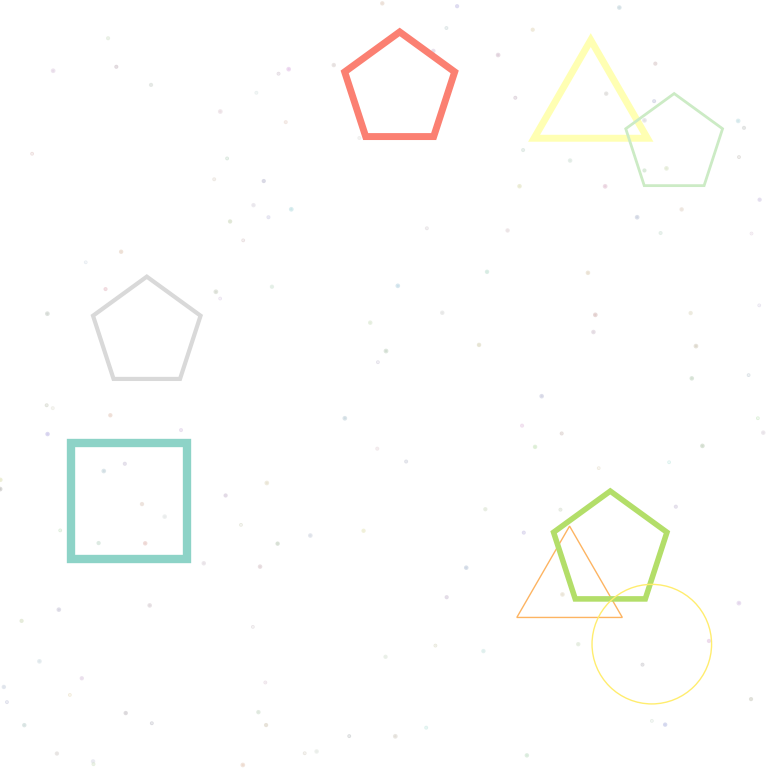[{"shape": "square", "thickness": 3, "radius": 0.38, "center": [0.168, 0.349]}, {"shape": "triangle", "thickness": 2.5, "radius": 0.42, "center": [0.767, 0.863]}, {"shape": "pentagon", "thickness": 2.5, "radius": 0.38, "center": [0.519, 0.883]}, {"shape": "triangle", "thickness": 0.5, "radius": 0.4, "center": [0.74, 0.238]}, {"shape": "pentagon", "thickness": 2, "radius": 0.39, "center": [0.793, 0.285]}, {"shape": "pentagon", "thickness": 1.5, "radius": 0.37, "center": [0.191, 0.567]}, {"shape": "pentagon", "thickness": 1, "radius": 0.33, "center": [0.876, 0.812]}, {"shape": "circle", "thickness": 0.5, "radius": 0.39, "center": [0.846, 0.163]}]